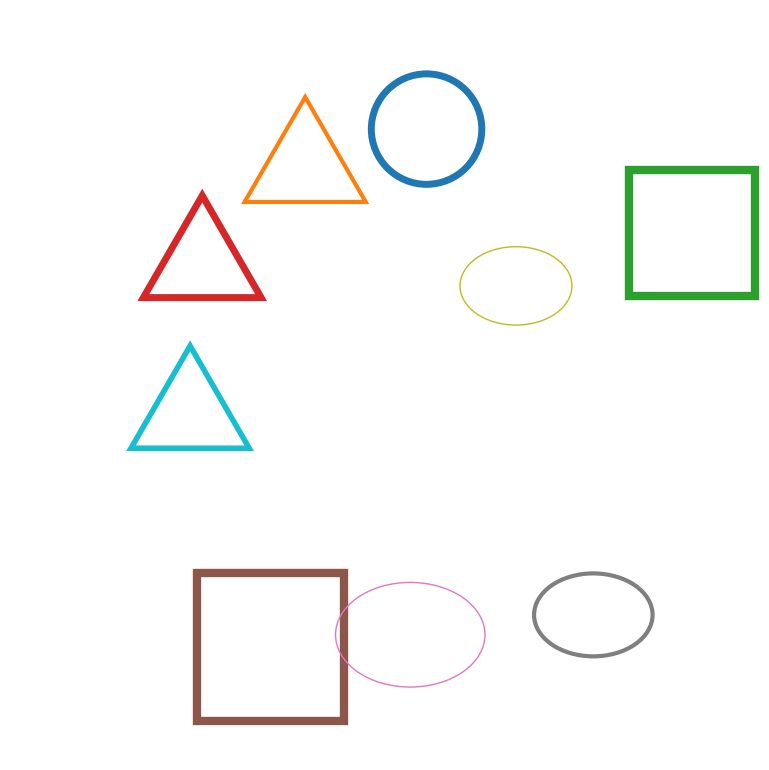[{"shape": "circle", "thickness": 2.5, "radius": 0.36, "center": [0.554, 0.832]}, {"shape": "triangle", "thickness": 1.5, "radius": 0.45, "center": [0.396, 0.783]}, {"shape": "square", "thickness": 3, "radius": 0.41, "center": [0.899, 0.698]}, {"shape": "triangle", "thickness": 2.5, "radius": 0.44, "center": [0.263, 0.658]}, {"shape": "square", "thickness": 3, "radius": 0.48, "center": [0.351, 0.159]}, {"shape": "oval", "thickness": 0.5, "radius": 0.49, "center": [0.533, 0.176]}, {"shape": "oval", "thickness": 1.5, "radius": 0.38, "center": [0.771, 0.201]}, {"shape": "oval", "thickness": 0.5, "radius": 0.36, "center": [0.67, 0.629]}, {"shape": "triangle", "thickness": 2, "radius": 0.44, "center": [0.247, 0.462]}]